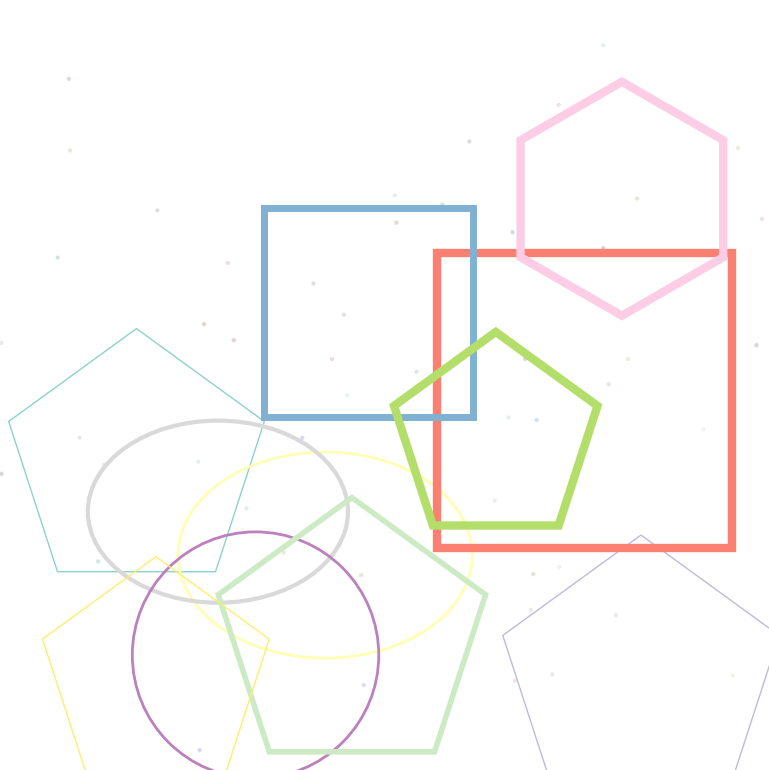[{"shape": "pentagon", "thickness": 0.5, "radius": 0.87, "center": [0.177, 0.399]}, {"shape": "oval", "thickness": 1, "radius": 0.96, "center": [0.422, 0.279]}, {"shape": "pentagon", "thickness": 0.5, "radius": 0.94, "center": [0.832, 0.116]}, {"shape": "square", "thickness": 3, "radius": 0.96, "center": [0.759, 0.48]}, {"shape": "square", "thickness": 2.5, "radius": 0.68, "center": [0.479, 0.594]}, {"shape": "pentagon", "thickness": 3, "radius": 0.69, "center": [0.644, 0.43]}, {"shape": "hexagon", "thickness": 3, "radius": 0.76, "center": [0.808, 0.742]}, {"shape": "oval", "thickness": 1.5, "radius": 0.84, "center": [0.283, 0.336]}, {"shape": "circle", "thickness": 1, "radius": 0.8, "center": [0.332, 0.149]}, {"shape": "pentagon", "thickness": 2, "radius": 0.91, "center": [0.457, 0.171]}, {"shape": "pentagon", "thickness": 0.5, "radius": 0.77, "center": [0.202, 0.122]}]